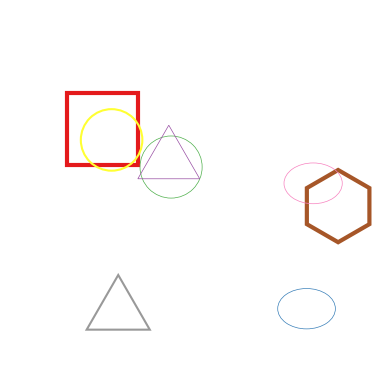[{"shape": "square", "thickness": 3, "radius": 0.46, "center": [0.267, 0.664]}, {"shape": "oval", "thickness": 0.5, "radius": 0.37, "center": [0.796, 0.198]}, {"shape": "circle", "thickness": 0.5, "radius": 0.4, "center": [0.444, 0.566]}, {"shape": "triangle", "thickness": 0.5, "radius": 0.46, "center": [0.438, 0.582]}, {"shape": "circle", "thickness": 1.5, "radius": 0.4, "center": [0.29, 0.637]}, {"shape": "hexagon", "thickness": 3, "radius": 0.47, "center": [0.878, 0.465]}, {"shape": "oval", "thickness": 0.5, "radius": 0.38, "center": [0.813, 0.524]}, {"shape": "triangle", "thickness": 1.5, "radius": 0.47, "center": [0.307, 0.191]}]